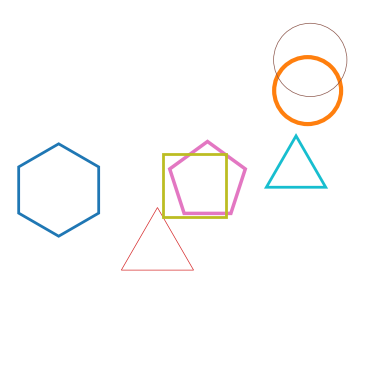[{"shape": "hexagon", "thickness": 2, "radius": 0.6, "center": [0.152, 0.506]}, {"shape": "circle", "thickness": 3, "radius": 0.43, "center": [0.799, 0.765]}, {"shape": "triangle", "thickness": 0.5, "radius": 0.54, "center": [0.409, 0.353]}, {"shape": "circle", "thickness": 0.5, "radius": 0.48, "center": [0.806, 0.844]}, {"shape": "pentagon", "thickness": 2.5, "radius": 0.52, "center": [0.539, 0.529]}, {"shape": "square", "thickness": 2, "radius": 0.41, "center": [0.505, 0.517]}, {"shape": "triangle", "thickness": 2, "radius": 0.44, "center": [0.769, 0.558]}]